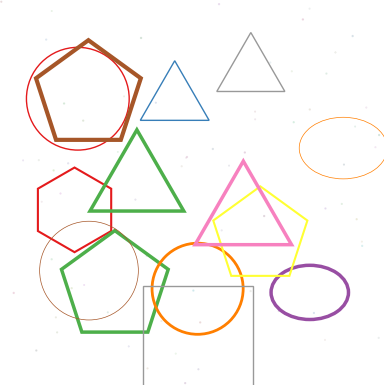[{"shape": "hexagon", "thickness": 1.5, "radius": 0.55, "center": [0.194, 0.455]}, {"shape": "circle", "thickness": 1, "radius": 0.67, "center": [0.202, 0.744]}, {"shape": "triangle", "thickness": 1, "radius": 0.52, "center": [0.454, 0.739]}, {"shape": "triangle", "thickness": 2.5, "radius": 0.7, "center": [0.356, 0.522]}, {"shape": "pentagon", "thickness": 2.5, "radius": 0.73, "center": [0.298, 0.255]}, {"shape": "oval", "thickness": 2.5, "radius": 0.5, "center": [0.805, 0.241]}, {"shape": "circle", "thickness": 2, "radius": 0.59, "center": [0.513, 0.25]}, {"shape": "oval", "thickness": 0.5, "radius": 0.57, "center": [0.892, 0.615]}, {"shape": "pentagon", "thickness": 1.5, "radius": 0.64, "center": [0.676, 0.387]}, {"shape": "circle", "thickness": 0.5, "radius": 0.64, "center": [0.231, 0.297]}, {"shape": "pentagon", "thickness": 3, "radius": 0.72, "center": [0.23, 0.753]}, {"shape": "triangle", "thickness": 2.5, "radius": 0.72, "center": [0.632, 0.437]}, {"shape": "square", "thickness": 1, "radius": 0.71, "center": [0.514, 0.113]}, {"shape": "triangle", "thickness": 1, "radius": 0.51, "center": [0.651, 0.813]}]